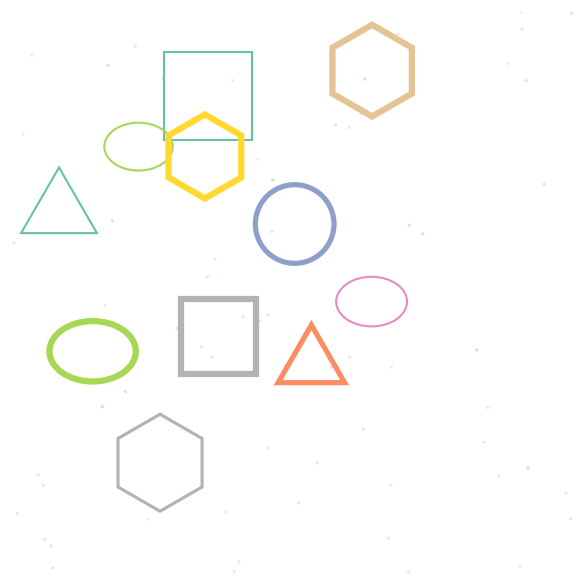[{"shape": "square", "thickness": 1, "radius": 0.38, "center": [0.36, 0.833]}, {"shape": "triangle", "thickness": 1, "radius": 0.38, "center": [0.102, 0.633]}, {"shape": "triangle", "thickness": 2.5, "radius": 0.33, "center": [0.539, 0.37]}, {"shape": "circle", "thickness": 2.5, "radius": 0.34, "center": [0.51, 0.611]}, {"shape": "oval", "thickness": 1, "radius": 0.31, "center": [0.643, 0.477]}, {"shape": "oval", "thickness": 3, "radius": 0.37, "center": [0.16, 0.391]}, {"shape": "oval", "thickness": 1, "radius": 0.3, "center": [0.24, 0.745]}, {"shape": "hexagon", "thickness": 3, "radius": 0.36, "center": [0.355, 0.728]}, {"shape": "hexagon", "thickness": 3, "radius": 0.4, "center": [0.644, 0.877]}, {"shape": "square", "thickness": 3, "radius": 0.32, "center": [0.378, 0.417]}, {"shape": "hexagon", "thickness": 1.5, "radius": 0.42, "center": [0.277, 0.198]}]